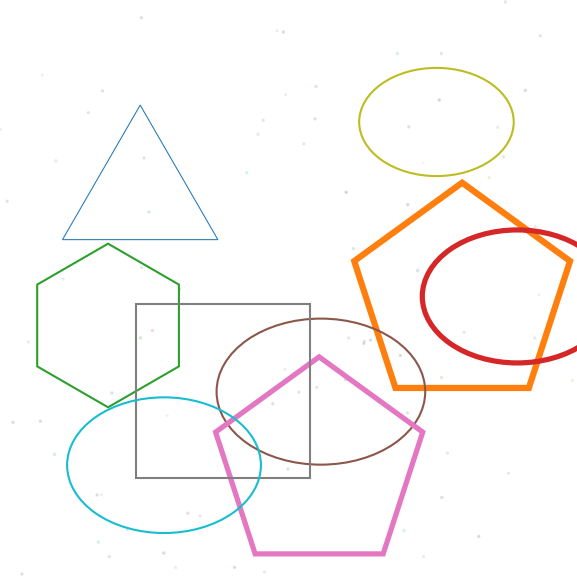[{"shape": "triangle", "thickness": 0.5, "radius": 0.78, "center": [0.243, 0.662]}, {"shape": "pentagon", "thickness": 3, "radius": 0.98, "center": [0.8, 0.486]}, {"shape": "hexagon", "thickness": 1, "radius": 0.71, "center": [0.187, 0.436]}, {"shape": "oval", "thickness": 2.5, "radius": 0.82, "center": [0.896, 0.486]}, {"shape": "oval", "thickness": 1, "radius": 0.9, "center": [0.556, 0.321]}, {"shape": "pentagon", "thickness": 2.5, "radius": 0.94, "center": [0.553, 0.193]}, {"shape": "square", "thickness": 1, "radius": 0.75, "center": [0.386, 0.322]}, {"shape": "oval", "thickness": 1, "radius": 0.67, "center": [0.756, 0.788]}, {"shape": "oval", "thickness": 1, "radius": 0.84, "center": [0.284, 0.194]}]